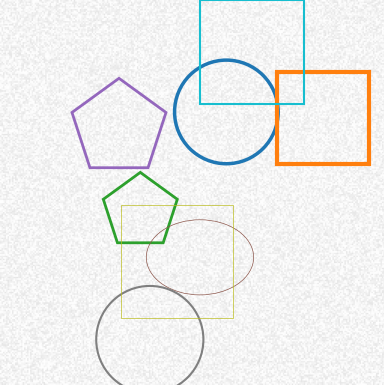[{"shape": "circle", "thickness": 2.5, "radius": 0.67, "center": [0.588, 0.709]}, {"shape": "square", "thickness": 3, "radius": 0.6, "center": [0.838, 0.694]}, {"shape": "pentagon", "thickness": 2, "radius": 0.51, "center": [0.364, 0.451]}, {"shape": "pentagon", "thickness": 2, "radius": 0.64, "center": [0.309, 0.668]}, {"shape": "oval", "thickness": 0.5, "radius": 0.7, "center": [0.519, 0.332]}, {"shape": "circle", "thickness": 1.5, "radius": 0.7, "center": [0.389, 0.118]}, {"shape": "square", "thickness": 0.5, "radius": 0.73, "center": [0.46, 0.321]}, {"shape": "square", "thickness": 1.5, "radius": 0.67, "center": [0.655, 0.865]}]